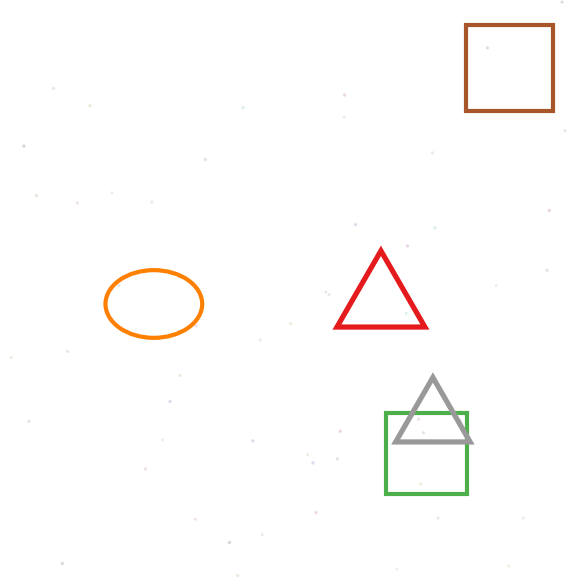[{"shape": "triangle", "thickness": 2.5, "radius": 0.44, "center": [0.66, 0.477]}, {"shape": "square", "thickness": 2, "radius": 0.35, "center": [0.739, 0.214]}, {"shape": "oval", "thickness": 2, "radius": 0.42, "center": [0.266, 0.473]}, {"shape": "square", "thickness": 2, "radius": 0.38, "center": [0.883, 0.881]}, {"shape": "triangle", "thickness": 2.5, "radius": 0.37, "center": [0.75, 0.271]}]